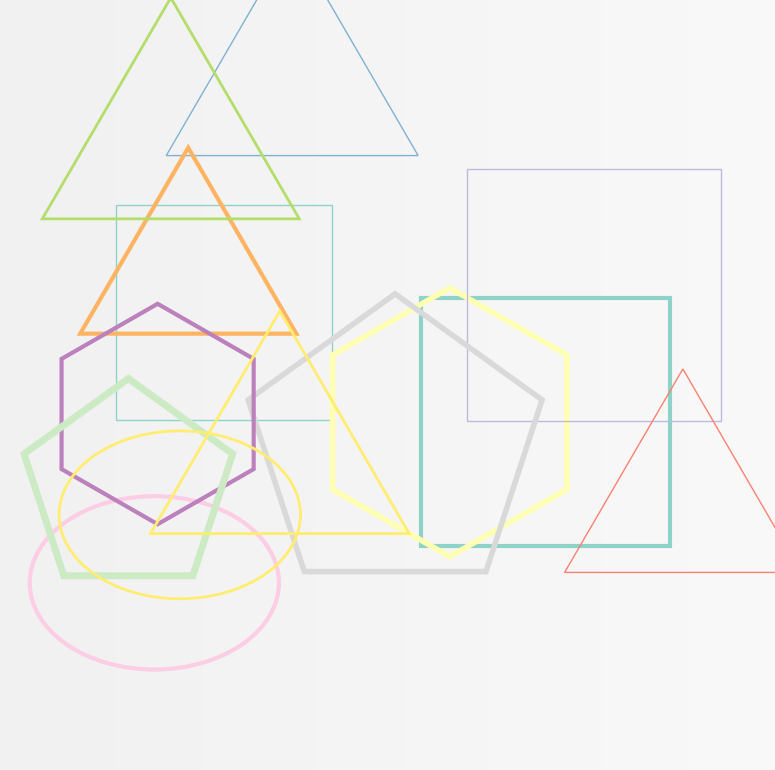[{"shape": "square", "thickness": 1.5, "radius": 0.81, "center": [0.704, 0.452]}, {"shape": "square", "thickness": 0.5, "radius": 0.7, "center": [0.289, 0.594]}, {"shape": "hexagon", "thickness": 2, "radius": 0.87, "center": [0.58, 0.452]}, {"shape": "square", "thickness": 0.5, "radius": 0.82, "center": [0.766, 0.617]}, {"shape": "triangle", "thickness": 0.5, "radius": 0.88, "center": [0.881, 0.345]}, {"shape": "triangle", "thickness": 0.5, "radius": 0.94, "center": [0.377, 0.892]}, {"shape": "triangle", "thickness": 1.5, "radius": 0.8, "center": [0.243, 0.647]}, {"shape": "triangle", "thickness": 1, "radius": 0.96, "center": [0.22, 0.812]}, {"shape": "oval", "thickness": 1.5, "radius": 0.8, "center": [0.199, 0.243]}, {"shape": "pentagon", "thickness": 2, "radius": 1.0, "center": [0.51, 0.419]}, {"shape": "hexagon", "thickness": 1.5, "radius": 0.72, "center": [0.203, 0.462]}, {"shape": "pentagon", "thickness": 2.5, "radius": 0.71, "center": [0.166, 0.367]}, {"shape": "triangle", "thickness": 1, "radius": 0.96, "center": [0.361, 0.403]}, {"shape": "oval", "thickness": 1, "radius": 0.78, "center": [0.232, 0.331]}]